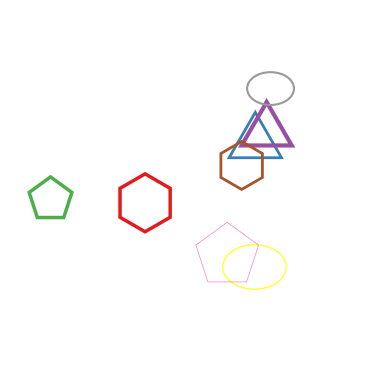[{"shape": "hexagon", "thickness": 2.5, "radius": 0.38, "center": [0.377, 0.473]}, {"shape": "triangle", "thickness": 2, "radius": 0.39, "center": [0.663, 0.63]}, {"shape": "pentagon", "thickness": 2.5, "radius": 0.29, "center": [0.131, 0.482]}, {"shape": "triangle", "thickness": 3, "radius": 0.38, "center": [0.693, 0.66]}, {"shape": "oval", "thickness": 1, "radius": 0.41, "center": [0.661, 0.307]}, {"shape": "hexagon", "thickness": 2, "radius": 0.31, "center": [0.628, 0.57]}, {"shape": "pentagon", "thickness": 0.5, "radius": 0.43, "center": [0.59, 0.337]}, {"shape": "oval", "thickness": 1.5, "radius": 0.3, "center": [0.703, 0.77]}]